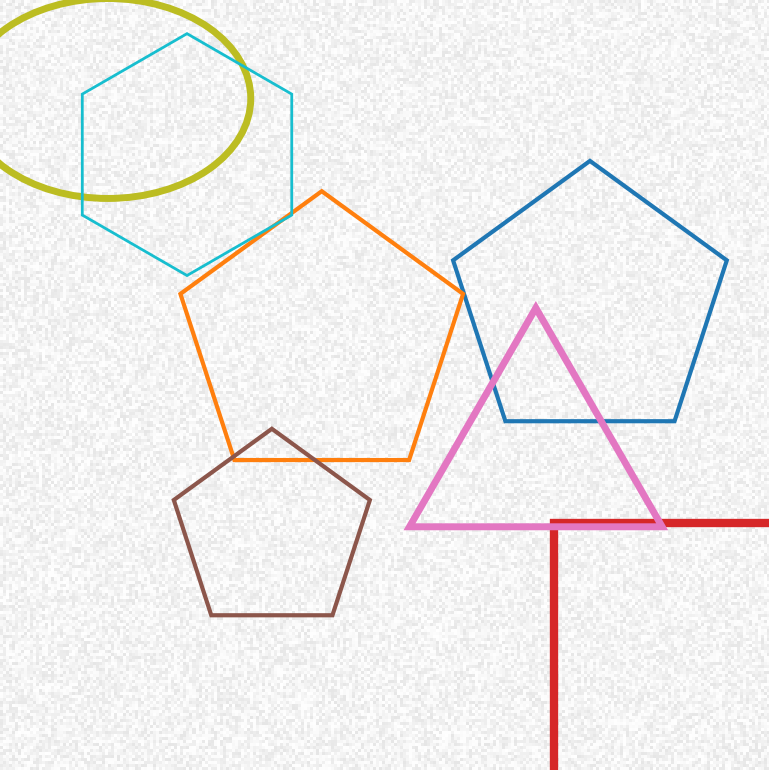[{"shape": "pentagon", "thickness": 1.5, "radius": 0.93, "center": [0.766, 0.604]}, {"shape": "pentagon", "thickness": 1.5, "radius": 0.97, "center": [0.418, 0.559]}, {"shape": "square", "thickness": 3, "radius": 0.89, "center": [0.898, 0.142]}, {"shape": "pentagon", "thickness": 1.5, "radius": 0.67, "center": [0.353, 0.309]}, {"shape": "triangle", "thickness": 2.5, "radius": 0.95, "center": [0.696, 0.411]}, {"shape": "oval", "thickness": 2.5, "radius": 0.93, "center": [0.14, 0.872]}, {"shape": "hexagon", "thickness": 1, "radius": 0.79, "center": [0.243, 0.799]}]